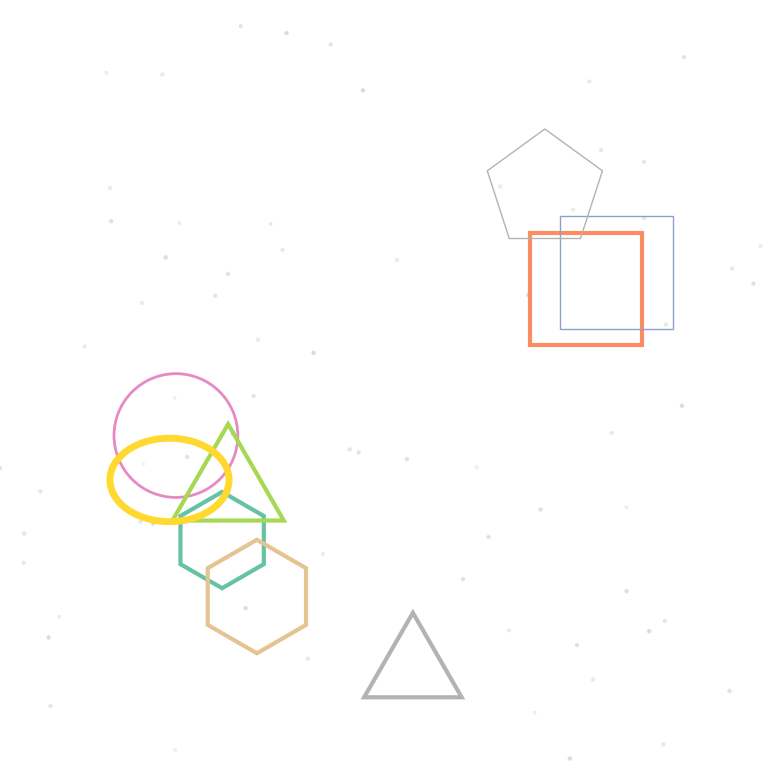[{"shape": "hexagon", "thickness": 1.5, "radius": 0.31, "center": [0.288, 0.299]}, {"shape": "square", "thickness": 1.5, "radius": 0.36, "center": [0.761, 0.625]}, {"shape": "square", "thickness": 0.5, "radius": 0.37, "center": [0.8, 0.646]}, {"shape": "circle", "thickness": 1, "radius": 0.4, "center": [0.228, 0.434]}, {"shape": "triangle", "thickness": 1.5, "radius": 0.42, "center": [0.296, 0.366]}, {"shape": "oval", "thickness": 2.5, "radius": 0.39, "center": [0.22, 0.377]}, {"shape": "hexagon", "thickness": 1.5, "radius": 0.37, "center": [0.334, 0.225]}, {"shape": "pentagon", "thickness": 0.5, "radius": 0.39, "center": [0.708, 0.754]}, {"shape": "triangle", "thickness": 1.5, "radius": 0.37, "center": [0.536, 0.131]}]